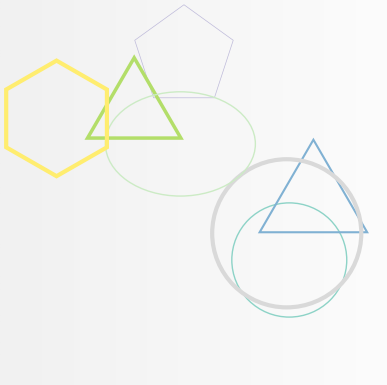[{"shape": "circle", "thickness": 1, "radius": 0.74, "center": [0.747, 0.325]}, {"shape": "pentagon", "thickness": 0.5, "radius": 0.67, "center": [0.475, 0.854]}, {"shape": "triangle", "thickness": 1.5, "radius": 0.8, "center": [0.809, 0.477]}, {"shape": "triangle", "thickness": 2.5, "radius": 0.7, "center": [0.346, 0.711]}, {"shape": "circle", "thickness": 3, "radius": 0.96, "center": [0.74, 0.394]}, {"shape": "oval", "thickness": 1, "radius": 0.97, "center": [0.466, 0.626]}, {"shape": "hexagon", "thickness": 3, "radius": 0.75, "center": [0.146, 0.692]}]